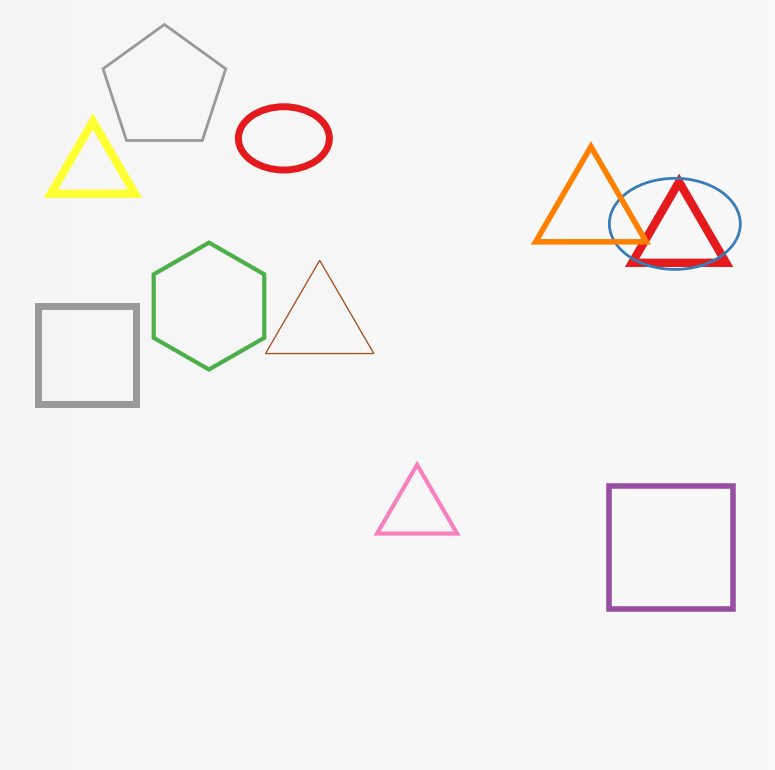[{"shape": "triangle", "thickness": 3, "radius": 0.35, "center": [0.876, 0.694]}, {"shape": "oval", "thickness": 2.5, "radius": 0.29, "center": [0.366, 0.82]}, {"shape": "oval", "thickness": 1, "radius": 0.42, "center": [0.871, 0.709]}, {"shape": "hexagon", "thickness": 1.5, "radius": 0.41, "center": [0.27, 0.603]}, {"shape": "square", "thickness": 2, "radius": 0.4, "center": [0.866, 0.289]}, {"shape": "triangle", "thickness": 2, "radius": 0.41, "center": [0.763, 0.727]}, {"shape": "triangle", "thickness": 3, "radius": 0.31, "center": [0.12, 0.78]}, {"shape": "triangle", "thickness": 0.5, "radius": 0.4, "center": [0.413, 0.581]}, {"shape": "triangle", "thickness": 1.5, "radius": 0.3, "center": [0.538, 0.337]}, {"shape": "square", "thickness": 2.5, "radius": 0.32, "center": [0.112, 0.539]}, {"shape": "pentagon", "thickness": 1, "radius": 0.42, "center": [0.212, 0.885]}]